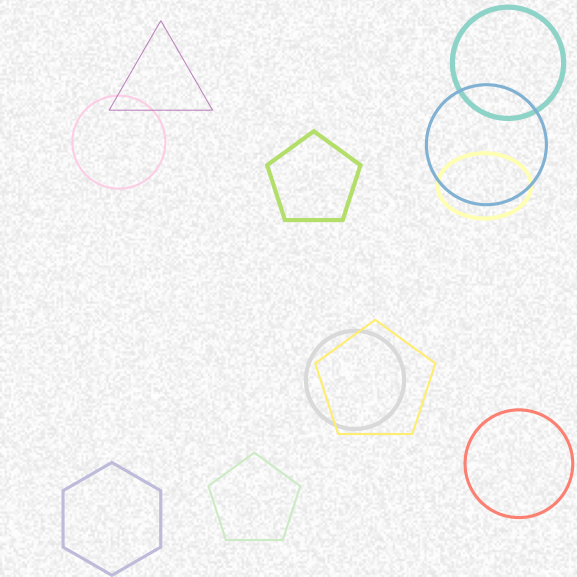[{"shape": "circle", "thickness": 2.5, "radius": 0.48, "center": [0.88, 0.89]}, {"shape": "oval", "thickness": 2, "radius": 0.4, "center": [0.839, 0.677]}, {"shape": "hexagon", "thickness": 1.5, "radius": 0.49, "center": [0.194, 0.101]}, {"shape": "circle", "thickness": 1.5, "radius": 0.47, "center": [0.899, 0.196]}, {"shape": "circle", "thickness": 1.5, "radius": 0.52, "center": [0.842, 0.749]}, {"shape": "pentagon", "thickness": 2, "radius": 0.43, "center": [0.543, 0.687]}, {"shape": "circle", "thickness": 1, "radius": 0.4, "center": [0.206, 0.753]}, {"shape": "circle", "thickness": 2, "radius": 0.43, "center": [0.615, 0.341]}, {"shape": "triangle", "thickness": 0.5, "radius": 0.52, "center": [0.279, 0.86]}, {"shape": "pentagon", "thickness": 1, "radius": 0.42, "center": [0.44, 0.132]}, {"shape": "pentagon", "thickness": 1, "radius": 0.55, "center": [0.65, 0.336]}]